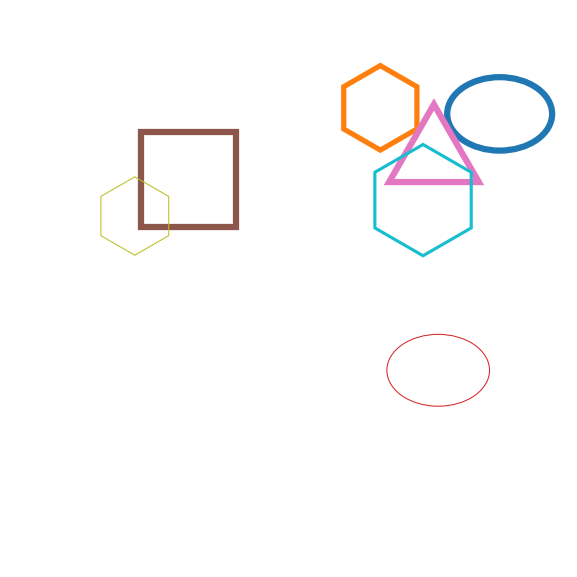[{"shape": "oval", "thickness": 3, "radius": 0.45, "center": [0.865, 0.802]}, {"shape": "hexagon", "thickness": 2.5, "radius": 0.37, "center": [0.659, 0.812]}, {"shape": "oval", "thickness": 0.5, "radius": 0.44, "center": [0.759, 0.358]}, {"shape": "square", "thickness": 3, "radius": 0.41, "center": [0.327, 0.689]}, {"shape": "triangle", "thickness": 3, "radius": 0.45, "center": [0.751, 0.729]}, {"shape": "hexagon", "thickness": 0.5, "radius": 0.34, "center": [0.233, 0.625]}, {"shape": "hexagon", "thickness": 1.5, "radius": 0.48, "center": [0.733, 0.653]}]